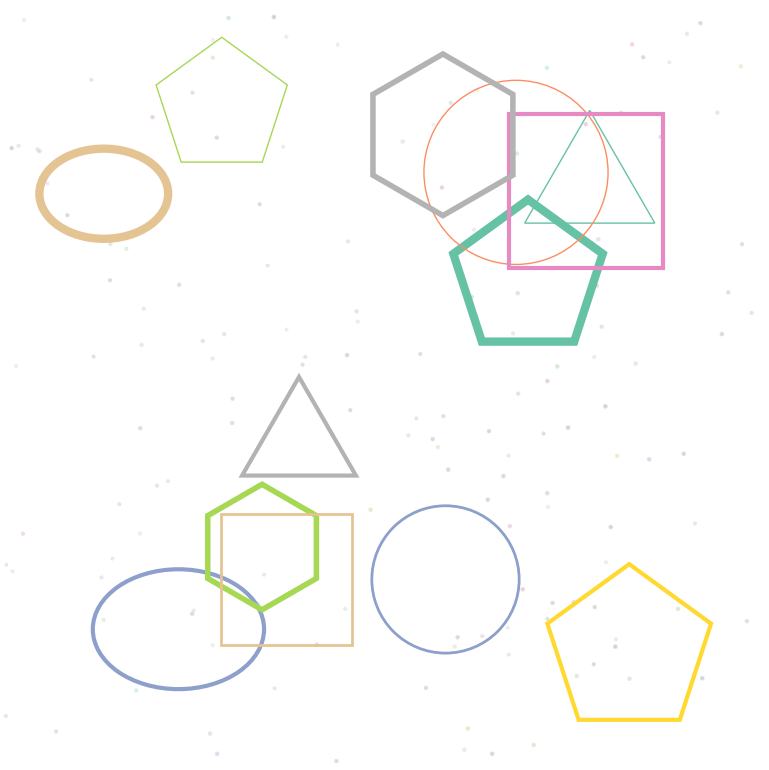[{"shape": "pentagon", "thickness": 3, "radius": 0.51, "center": [0.686, 0.639]}, {"shape": "triangle", "thickness": 0.5, "radius": 0.49, "center": [0.766, 0.759]}, {"shape": "circle", "thickness": 0.5, "radius": 0.6, "center": [0.67, 0.776]}, {"shape": "oval", "thickness": 1.5, "radius": 0.56, "center": [0.232, 0.183]}, {"shape": "circle", "thickness": 1, "radius": 0.48, "center": [0.579, 0.247]}, {"shape": "square", "thickness": 1.5, "radius": 0.5, "center": [0.761, 0.752]}, {"shape": "hexagon", "thickness": 2, "radius": 0.41, "center": [0.34, 0.29]}, {"shape": "pentagon", "thickness": 0.5, "radius": 0.45, "center": [0.288, 0.862]}, {"shape": "pentagon", "thickness": 1.5, "radius": 0.56, "center": [0.817, 0.156]}, {"shape": "square", "thickness": 1, "radius": 0.43, "center": [0.372, 0.247]}, {"shape": "oval", "thickness": 3, "radius": 0.42, "center": [0.135, 0.748]}, {"shape": "triangle", "thickness": 1.5, "radius": 0.43, "center": [0.388, 0.425]}, {"shape": "hexagon", "thickness": 2, "radius": 0.52, "center": [0.575, 0.825]}]